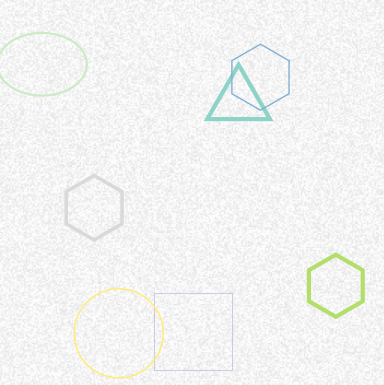[{"shape": "triangle", "thickness": 3, "radius": 0.47, "center": [0.62, 0.738]}, {"shape": "square", "thickness": 0.5, "radius": 0.5, "center": [0.501, 0.139]}, {"shape": "hexagon", "thickness": 1, "radius": 0.43, "center": [0.677, 0.799]}, {"shape": "hexagon", "thickness": 3, "radius": 0.4, "center": [0.872, 0.258]}, {"shape": "hexagon", "thickness": 2.5, "radius": 0.42, "center": [0.245, 0.46]}, {"shape": "oval", "thickness": 1.5, "radius": 0.58, "center": [0.109, 0.833]}, {"shape": "circle", "thickness": 1, "radius": 0.58, "center": [0.308, 0.134]}]